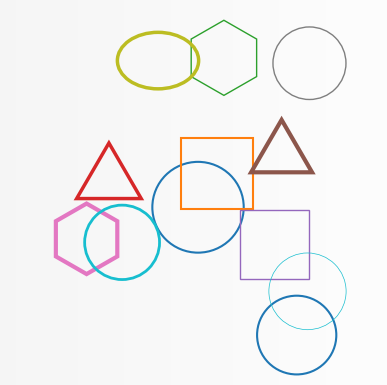[{"shape": "circle", "thickness": 1.5, "radius": 0.59, "center": [0.511, 0.462]}, {"shape": "circle", "thickness": 1.5, "radius": 0.51, "center": [0.766, 0.13]}, {"shape": "square", "thickness": 1.5, "radius": 0.46, "center": [0.56, 0.548]}, {"shape": "hexagon", "thickness": 1, "radius": 0.49, "center": [0.578, 0.85]}, {"shape": "triangle", "thickness": 2.5, "radius": 0.48, "center": [0.281, 0.532]}, {"shape": "square", "thickness": 1, "radius": 0.44, "center": [0.708, 0.365]}, {"shape": "triangle", "thickness": 3, "radius": 0.45, "center": [0.727, 0.598]}, {"shape": "hexagon", "thickness": 3, "radius": 0.46, "center": [0.223, 0.38]}, {"shape": "circle", "thickness": 1, "radius": 0.47, "center": [0.799, 0.836]}, {"shape": "oval", "thickness": 2.5, "radius": 0.52, "center": [0.408, 0.843]}, {"shape": "circle", "thickness": 0.5, "radius": 0.5, "center": [0.794, 0.243]}, {"shape": "circle", "thickness": 2, "radius": 0.48, "center": [0.315, 0.371]}]